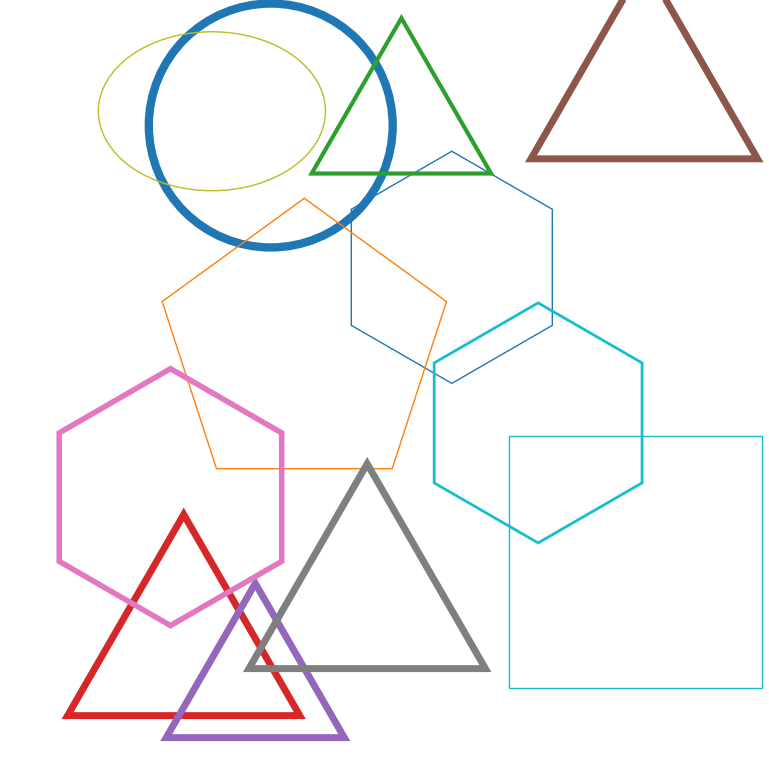[{"shape": "hexagon", "thickness": 0.5, "radius": 0.75, "center": [0.587, 0.653]}, {"shape": "circle", "thickness": 3, "radius": 0.79, "center": [0.352, 0.837]}, {"shape": "pentagon", "thickness": 0.5, "radius": 0.97, "center": [0.395, 0.548]}, {"shape": "triangle", "thickness": 1.5, "radius": 0.67, "center": [0.521, 0.842]}, {"shape": "triangle", "thickness": 2.5, "radius": 0.87, "center": [0.239, 0.158]}, {"shape": "triangle", "thickness": 2.5, "radius": 0.67, "center": [0.332, 0.109]}, {"shape": "triangle", "thickness": 2.5, "radius": 0.85, "center": [0.837, 0.879]}, {"shape": "hexagon", "thickness": 2, "radius": 0.83, "center": [0.221, 0.354]}, {"shape": "triangle", "thickness": 2.5, "radius": 0.89, "center": [0.477, 0.22]}, {"shape": "oval", "thickness": 0.5, "radius": 0.74, "center": [0.275, 0.856]}, {"shape": "square", "thickness": 0.5, "radius": 0.82, "center": [0.825, 0.27]}, {"shape": "hexagon", "thickness": 1, "radius": 0.78, "center": [0.699, 0.451]}]